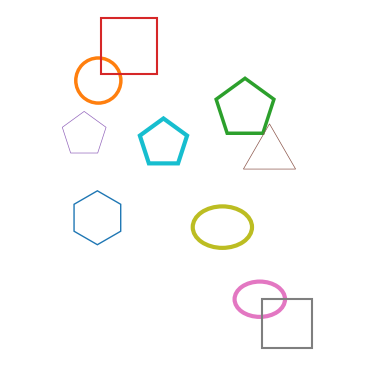[{"shape": "hexagon", "thickness": 1, "radius": 0.35, "center": [0.253, 0.434]}, {"shape": "circle", "thickness": 2.5, "radius": 0.29, "center": [0.255, 0.791]}, {"shape": "pentagon", "thickness": 2.5, "radius": 0.39, "center": [0.636, 0.718]}, {"shape": "square", "thickness": 1.5, "radius": 0.36, "center": [0.334, 0.882]}, {"shape": "pentagon", "thickness": 0.5, "radius": 0.3, "center": [0.219, 0.651]}, {"shape": "triangle", "thickness": 0.5, "radius": 0.39, "center": [0.7, 0.6]}, {"shape": "oval", "thickness": 3, "radius": 0.33, "center": [0.675, 0.223]}, {"shape": "square", "thickness": 1.5, "radius": 0.32, "center": [0.746, 0.16]}, {"shape": "oval", "thickness": 3, "radius": 0.38, "center": [0.578, 0.41]}, {"shape": "pentagon", "thickness": 3, "radius": 0.32, "center": [0.425, 0.628]}]